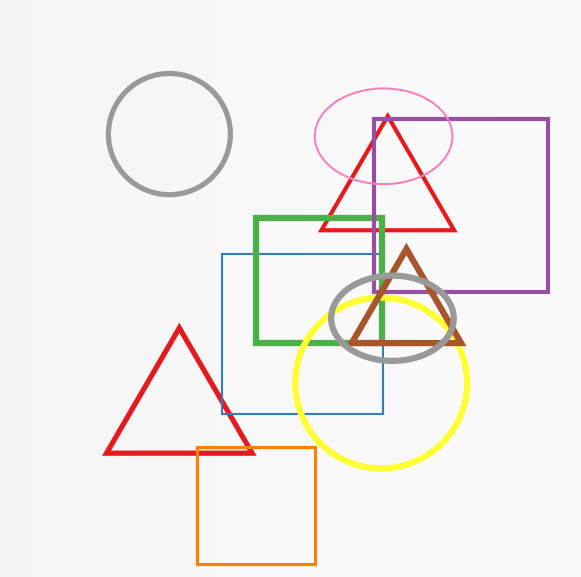[{"shape": "triangle", "thickness": 2.5, "radius": 0.72, "center": [0.309, 0.287]}, {"shape": "triangle", "thickness": 2, "radius": 0.66, "center": [0.667, 0.666]}, {"shape": "square", "thickness": 1, "radius": 0.69, "center": [0.52, 0.421]}, {"shape": "square", "thickness": 3, "radius": 0.54, "center": [0.549, 0.513]}, {"shape": "square", "thickness": 2, "radius": 0.75, "center": [0.792, 0.642]}, {"shape": "square", "thickness": 1.5, "radius": 0.51, "center": [0.441, 0.123]}, {"shape": "circle", "thickness": 3, "radius": 0.74, "center": [0.656, 0.336]}, {"shape": "triangle", "thickness": 3, "radius": 0.54, "center": [0.699, 0.459]}, {"shape": "oval", "thickness": 1, "radius": 0.59, "center": [0.66, 0.763]}, {"shape": "circle", "thickness": 2.5, "radius": 0.52, "center": [0.291, 0.767]}, {"shape": "oval", "thickness": 3, "radius": 0.53, "center": [0.675, 0.448]}]